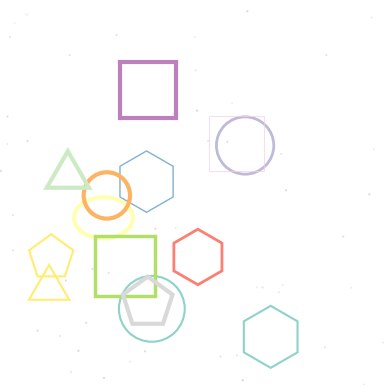[{"shape": "circle", "thickness": 1.5, "radius": 0.43, "center": [0.394, 0.198]}, {"shape": "hexagon", "thickness": 1.5, "radius": 0.4, "center": [0.703, 0.125]}, {"shape": "oval", "thickness": 3, "radius": 0.38, "center": [0.269, 0.434]}, {"shape": "circle", "thickness": 2, "radius": 0.37, "center": [0.637, 0.622]}, {"shape": "hexagon", "thickness": 2, "radius": 0.36, "center": [0.514, 0.333]}, {"shape": "hexagon", "thickness": 1, "radius": 0.4, "center": [0.381, 0.528]}, {"shape": "circle", "thickness": 3, "radius": 0.3, "center": [0.278, 0.492]}, {"shape": "square", "thickness": 2.5, "radius": 0.39, "center": [0.324, 0.31]}, {"shape": "square", "thickness": 0.5, "radius": 0.36, "center": [0.613, 0.628]}, {"shape": "pentagon", "thickness": 3, "radius": 0.34, "center": [0.384, 0.214]}, {"shape": "square", "thickness": 3, "radius": 0.37, "center": [0.385, 0.766]}, {"shape": "triangle", "thickness": 3, "radius": 0.32, "center": [0.176, 0.544]}, {"shape": "pentagon", "thickness": 1.5, "radius": 0.3, "center": [0.133, 0.331]}, {"shape": "triangle", "thickness": 1.5, "radius": 0.3, "center": [0.128, 0.252]}]